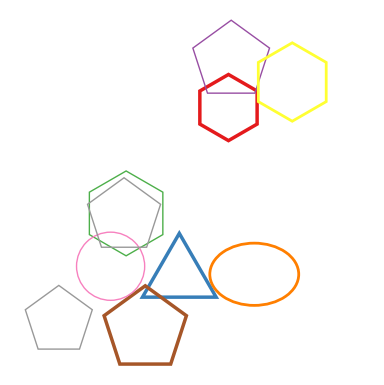[{"shape": "hexagon", "thickness": 2.5, "radius": 0.43, "center": [0.593, 0.721]}, {"shape": "triangle", "thickness": 2.5, "radius": 0.55, "center": [0.466, 0.283]}, {"shape": "hexagon", "thickness": 1, "radius": 0.55, "center": [0.328, 0.446]}, {"shape": "pentagon", "thickness": 1, "radius": 0.52, "center": [0.601, 0.843]}, {"shape": "oval", "thickness": 2, "radius": 0.58, "center": [0.66, 0.288]}, {"shape": "hexagon", "thickness": 2, "radius": 0.51, "center": [0.759, 0.787]}, {"shape": "pentagon", "thickness": 2.5, "radius": 0.56, "center": [0.377, 0.145]}, {"shape": "circle", "thickness": 1, "radius": 0.44, "center": [0.287, 0.308]}, {"shape": "pentagon", "thickness": 1, "radius": 0.46, "center": [0.153, 0.167]}, {"shape": "pentagon", "thickness": 1, "radius": 0.5, "center": [0.322, 0.439]}]